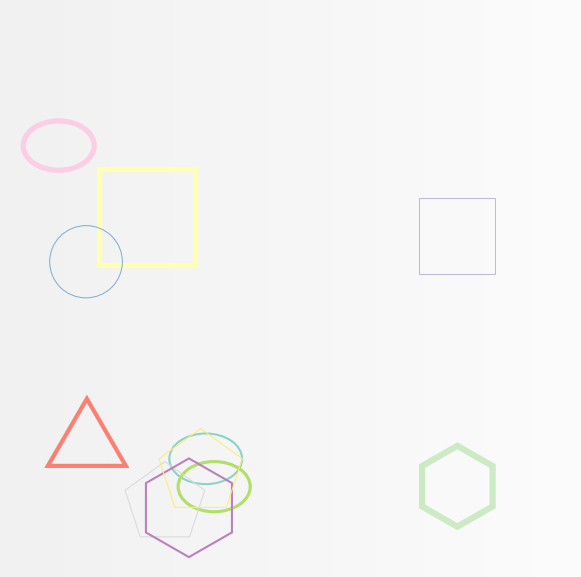[{"shape": "oval", "thickness": 1, "radius": 0.31, "center": [0.354, 0.205]}, {"shape": "square", "thickness": 2.5, "radius": 0.42, "center": [0.253, 0.623]}, {"shape": "square", "thickness": 0.5, "radius": 0.33, "center": [0.787, 0.59]}, {"shape": "triangle", "thickness": 2, "radius": 0.39, "center": [0.149, 0.231]}, {"shape": "circle", "thickness": 0.5, "radius": 0.31, "center": [0.148, 0.546]}, {"shape": "oval", "thickness": 1.5, "radius": 0.31, "center": [0.368, 0.156]}, {"shape": "oval", "thickness": 2.5, "radius": 0.31, "center": [0.101, 0.747]}, {"shape": "pentagon", "thickness": 0.5, "radius": 0.36, "center": [0.284, 0.128]}, {"shape": "hexagon", "thickness": 1, "radius": 0.43, "center": [0.325, 0.12]}, {"shape": "hexagon", "thickness": 3, "radius": 0.35, "center": [0.787, 0.157]}, {"shape": "pentagon", "thickness": 0.5, "radius": 0.38, "center": [0.345, 0.182]}]